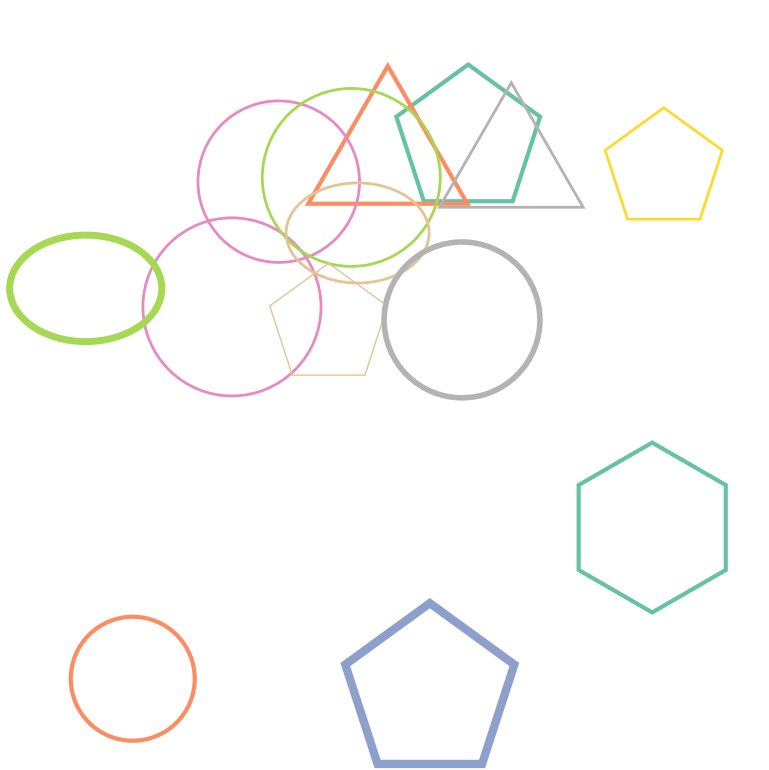[{"shape": "hexagon", "thickness": 1.5, "radius": 0.55, "center": [0.847, 0.315]}, {"shape": "pentagon", "thickness": 1.5, "radius": 0.49, "center": [0.608, 0.818]}, {"shape": "triangle", "thickness": 1.5, "radius": 0.6, "center": [0.504, 0.795]}, {"shape": "circle", "thickness": 1.5, "radius": 0.4, "center": [0.172, 0.119]}, {"shape": "pentagon", "thickness": 3, "radius": 0.58, "center": [0.558, 0.101]}, {"shape": "circle", "thickness": 1, "radius": 0.58, "center": [0.301, 0.601]}, {"shape": "circle", "thickness": 1, "radius": 0.52, "center": [0.362, 0.764]}, {"shape": "circle", "thickness": 1, "radius": 0.58, "center": [0.456, 0.77]}, {"shape": "oval", "thickness": 2.5, "radius": 0.49, "center": [0.111, 0.626]}, {"shape": "pentagon", "thickness": 1, "radius": 0.4, "center": [0.862, 0.78]}, {"shape": "pentagon", "thickness": 0.5, "radius": 0.4, "center": [0.427, 0.578]}, {"shape": "oval", "thickness": 1, "radius": 0.46, "center": [0.464, 0.697]}, {"shape": "circle", "thickness": 2, "radius": 0.51, "center": [0.6, 0.585]}, {"shape": "triangle", "thickness": 1, "radius": 0.54, "center": [0.664, 0.785]}]